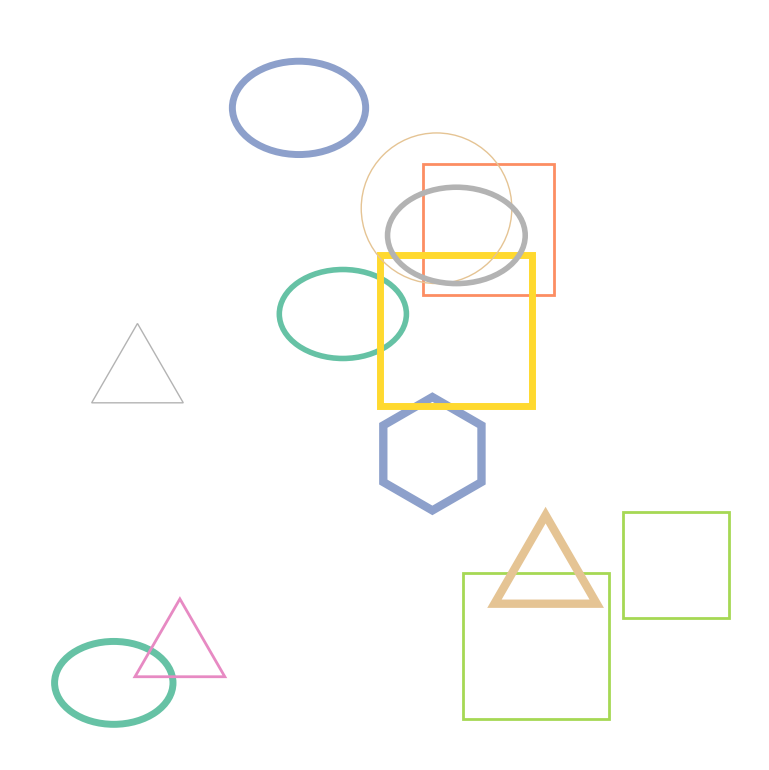[{"shape": "oval", "thickness": 2.5, "radius": 0.38, "center": [0.148, 0.113]}, {"shape": "oval", "thickness": 2, "radius": 0.41, "center": [0.445, 0.592]}, {"shape": "square", "thickness": 1, "radius": 0.42, "center": [0.634, 0.702]}, {"shape": "hexagon", "thickness": 3, "radius": 0.37, "center": [0.562, 0.411]}, {"shape": "oval", "thickness": 2.5, "radius": 0.43, "center": [0.388, 0.86]}, {"shape": "triangle", "thickness": 1, "radius": 0.34, "center": [0.234, 0.155]}, {"shape": "square", "thickness": 1, "radius": 0.47, "center": [0.696, 0.161]}, {"shape": "square", "thickness": 1, "radius": 0.34, "center": [0.878, 0.266]}, {"shape": "square", "thickness": 2.5, "radius": 0.49, "center": [0.592, 0.57]}, {"shape": "triangle", "thickness": 3, "radius": 0.38, "center": [0.709, 0.254]}, {"shape": "circle", "thickness": 0.5, "radius": 0.49, "center": [0.567, 0.73]}, {"shape": "oval", "thickness": 2, "radius": 0.45, "center": [0.593, 0.694]}, {"shape": "triangle", "thickness": 0.5, "radius": 0.34, "center": [0.179, 0.511]}]